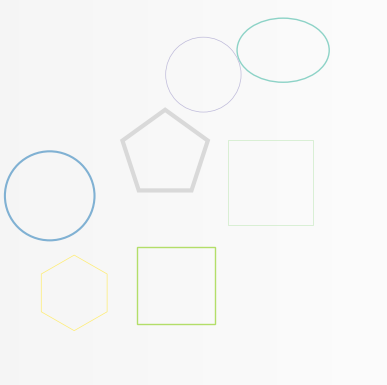[{"shape": "oval", "thickness": 1, "radius": 0.59, "center": [0.731, 0.87]}, {"shape": "circle", "thickness": 0.5, "radius": 0.49, "center": [0.525, 0.806]}, {"shape": "circle", "thickness": 1.5, "radius": 0.58, "center": [0.128, 0.491]}, {"shape": "square", "thickness": 1, "radius": 0.5, "center": [0.455, 0.258]}, {"shape": "pentagon", "thickness": 3, "radius": 0.58, "center": [0.426, 0.599]}, {"shape": "square", "thickness": 0.5, "radius": 0.55, "center": [0.699, 0.527]}, {"shape": "hexagon", "thickness": 0.5, "radius": 0.49, "center": [0.191, 0.239]}]